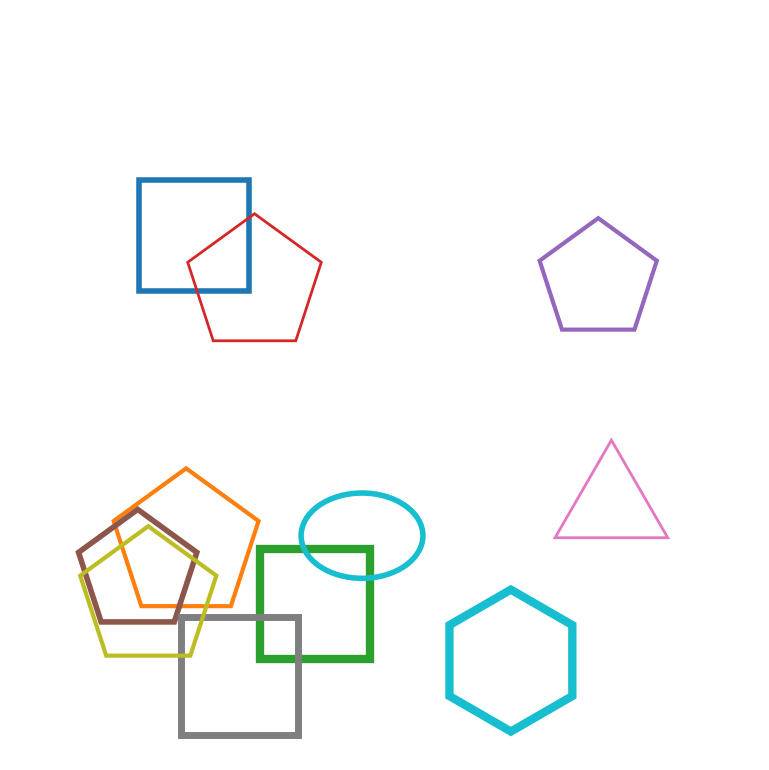[{"shape": "square", "thickness": 2, "radius": 0.36, "center": [0.252, 0.694]}, {"shape": "pentagon", "thickness": 1.5, "radius": 0.49, "center": [0.242, 0.293]}, {"shape": "square", "thickness": 3, "radius": 0.36, "center": [0.409, 0.216]}, {"shape": "pentagon", "thickness": 1, "radius": 0.46, "center": [0.331, 0.631]}, {"shape": "pentagon", "thickness": 1.5, "radius": 0.4, "center": [0.777, 0.637]}, {"shape": "pentagon", "thickness": 2, "radius": 0.4, "center": [0.179, 0.258]}, {"shape": "triangle", "thickness": 1, "radius": 0.42, "center": [0.794, 0.344]}, {"shape": "square", "thickness": 2.5, "radius": 0.38, "center": [0.311, 0.122]}, {"shape": "pentagon", "thickness": 1.5, "radius": 0.46, "center": [0.193, 0.224]}, {"shape": "oval", "thickness": 2, "radius": 0.4, "center": [0.47, 0.304]}, {"shape": "hexagon", "thickness": 3, "radius": 0.46, "center": [0.663, 0.142]}]